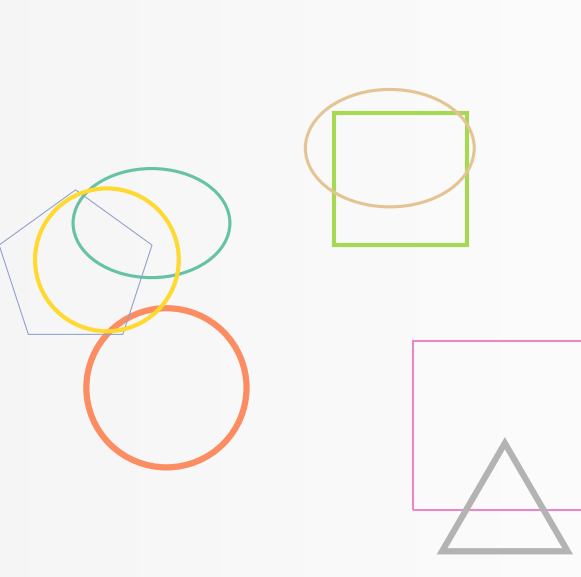[{"shape": "oval", "thickness": 1.5, "radius": 0.67, "center": [0.261, 0.613]}, {"shape": "circle", "thickness": 3, "radius": 0.69, "center": [0.286, 0.328]}, {"shape": "pentagon", "thickness": 0.5, "radius": 0.69, "center": [0.13, 0.532]}, {"shape": "square", "thickness": 1, "radius": 0.73, "center": [0.856, 0.262]}, {"shape": "square", "thickness": 2, "radius": 0.57, "center": [0.689, 0.69]}, {"shape": "circle", "thickness": 2, "radius": 0.62, "center": [0.184, 0.549]}, {"shape": "oval", "thickness": 1.5, "radius": 0.73, "center": [0.671, 0.743]}, {"shape": "triangle", "thickness": 3, "radius": 0.62, "center": [0.869, 0.107]}]